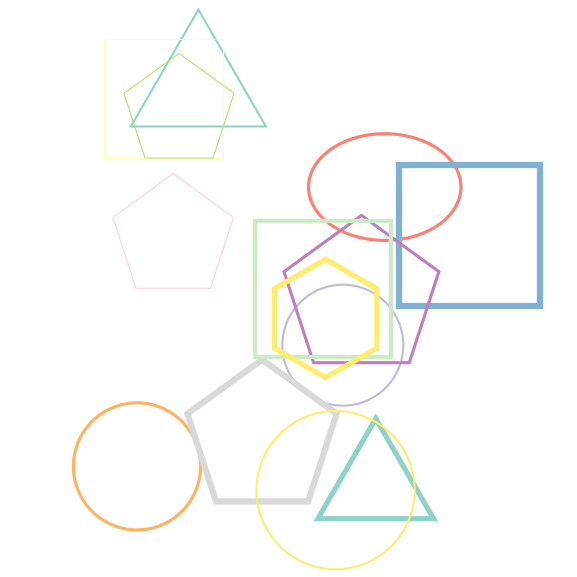[{"shape": "triangle", "thickness": 1, "radius": 0.67, "center": [0.344, 0.848]}, {"shape": "triangle", "thickness": 2.5, "radius": 0.58, "center": [0.651, 0.159]}, {"shape": "square", "thickness": 0.5, "radius": 0.52, "center": [0.283, 0.829]}, {"shape": "circle", "thickness": 1, "radius": 0.52, "center": [0.594, 0.401]}, {"shape": "oval", "thickness": 1.5, "radius": 0.66, "center": [0.666, 0.675]}, {"shape": "square", "thickness": 3, "radius": 0.61, "center": [0.813, 0.591]}, {"shape": "circle", "thickness": 1.5, "radius": 0.55, "center": [0.237, 0.192]}, {"shape": "pentagon", "thickness": 0.5, "radius": 0.5, "center": [0.31, 0.807]}, {"shape": "pentagon", "thickness": 0.5, "radius": 0.55, "center": [0.3, 0.589]}, {"shape": "pentagon", "thickness": 3, "radius": 0.68, "center": [0.454, 0.241]}, {"shape": "pentagon", "thickness": 1.5, "radius": 0.7, "center": [0.626, 0.485]}, {"shape": "square", "thickness": 2, "radius": 0.59, "center": [0.559, 0.498]}, {"shape": "hexagon", "thickness": 2.5, "radius": 0.51, "center": [0.564, 0.448]}, {"shape": "circle", "thickness": 1, "radius": 0.69, "center": [0.581, 0.15]}]